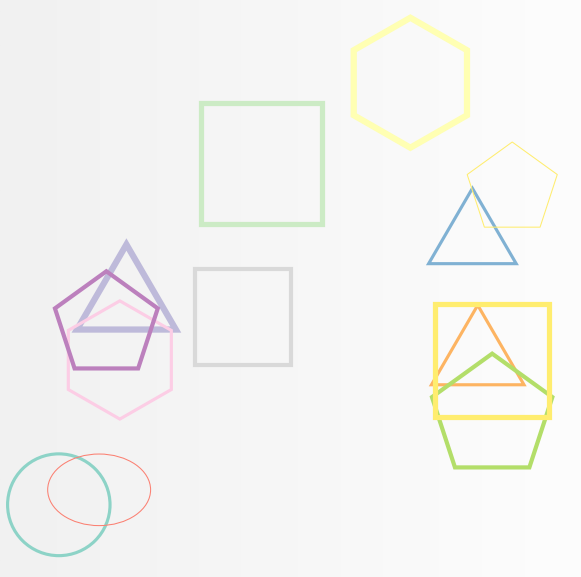[{"shape": "circle", "thickness": 1.5, "radius": 0.44, "center": [0.101, 0.125]}, {"shape": "hexagon", "thickness": 3, "radius": 0.56, "center": [0.706, 0.856]}, {"shape": "triangle", "thickness": 3, "radius": 0.49, "center": [0.218, 0.478]}, {"shape": "oval", "thickness": 0.5, "radius": 0.44, "center": [0.171, 0.151]}, {"shape": "triangle", "thickness": 1.5, "radius": 0.43, "center": [0.813, 0.586]}, {"shape": "triangle", "thickness": 1.5, "radius": 0.46, "center": [0.822, 0.379]}, {"shape": "pentagon", "thickness": 2, "radius": 0.54, "center": [0.847, 0.278]}, {"shape": "hexagon", "thickness": 1.5, "radius": 0.51, "center": [0.206, 0.376]}, {"shape": "square", "thickness": 2, "radius": 0.41, "center": [0.418, 0.45]}, {"shape": "pentagon", "thickness": 2, "radius": 0.47, "center": [0.183, 0.436]}, {"shape": "square", "thickness": 2.5, "radius": 0.52, "center": [0.449, 0.716]}, {"shape": "square", "thickness": 2.5, "radius": 0.49, "center": [0.847, 0.375]}, {"shape": "pentagon", "thickness": 0.5, "radius": 0.41, "center": [0.881, 0.672]}]